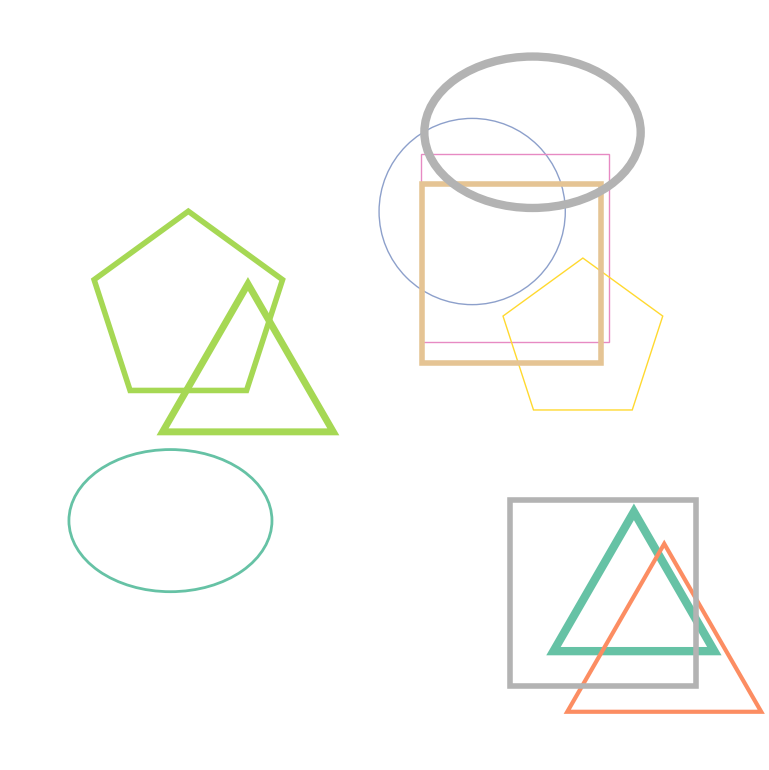[{"shape": "triangle", "thickness": 3, "radius": 0.6, "center": [0.823, 0.215]}, {"shape": "oval", "thickness": 1, "radius": 0.66, "center": [0.221, 0.324]}, {"shape": "triangle", "thickness": 1.5, "radius": 0.73, "center": [0.863, 0.148]}, {"shape": "circle", "thickness": 0.5, "radius": 0.6, "center": [0.613, 0.725]}, {"shape": "square", "thickness": 0.5, "radius": 0.61, "center": [0.669, 0.678]}, {"shape": "triangle", "thickness": 2.5, "radius": 0.64, "center": [0.322, 0.503]}, {"shape": "pentagon", "thickness": 2, "radius": 0.64, "center": [0.245, 0.597]}, {"shape": "pentagon", "thickness": 0.5, "radius": 0.55, "center": [0.757, 0.556]}, {"shape": "square", "thickness": 2, "radius": 0.58, "center": [0.664, 0.645]}, {"shape": "oval", "thickness": 3, "radius": 0.7, "center": [0.692, 0.828]}, {"shape": "square", "thickness": 2, "radius": 0.6, "center": [0.784, 0.23]}]